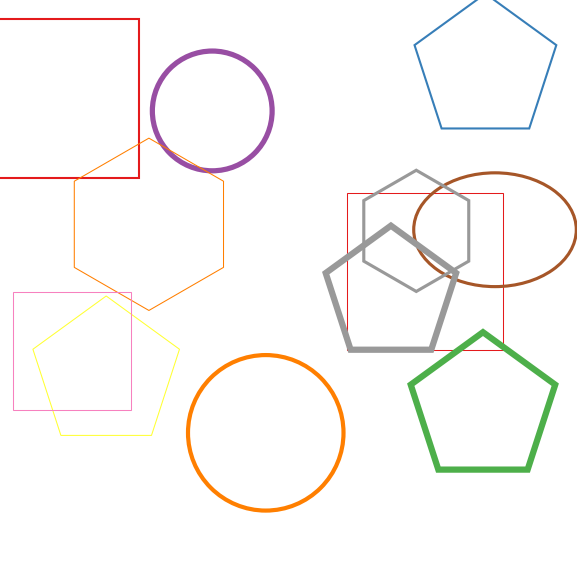[{"shape": "square", "thickness": 0.5, "radius": 0.68, "center": [0.736, 0.529]}, {"shape": "square", "thickness": 1, "radius": 0.69, "center": [0.103, 0.829]}, {"shape": "pentagon", "thickness": 1, "radius": 0.65, "center": [0.841, 0.881]}, {"shape": "pentagon", "thickness": 3, "radius": 0.66, "center": [0.836, 0.292]}, {"shape": "circle", "thickness": 2.5, "radius": 0.52, "center": [0.368, 0.807]}, {"shape": "hexagon", "thickness": 0.5, "radius": 0.75, "center": [0.258, 0.611]}, {"shape": "circle", "thickness": 2, "radius": 0.67, "center": [0.46, 0.25]}, {"shape": "pentagon", "thickness": 0.5, "radius": 0.67, "center": [0.184, 0.353]}, {"shape": "oval", "thickness": 1.5, "radius": 0.7, "center": [0.857, 0.601]}, {"shape": "square", "thickness": 0.5, "radius": 0.51, "center": [0.125, 0.391]}, {"shape": "hexagon", "thickness": 1.5, "radius": 0.52, "center": [0.721, 0.599]}, {"shape": "pentagon", "thickness": 3, "radius": 0.59, "center": [0.677, 0.49]}]